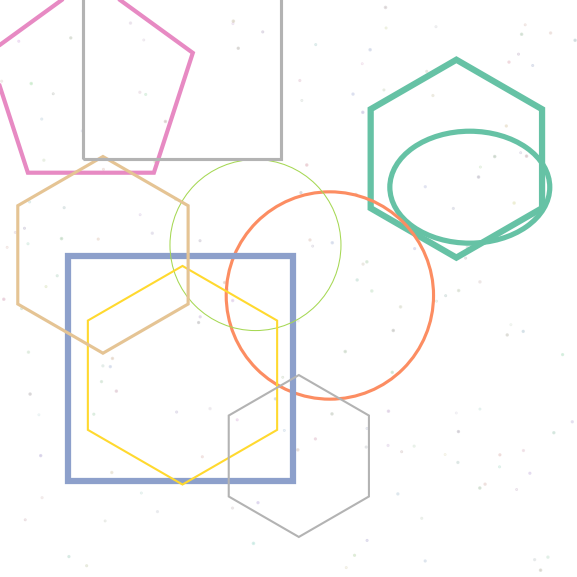[{"shape": "oval", "thickness": 2.5, "radius": 0.69, "center": [0.814, 0.675]}, {"shape": "hexagon", "thickness": 3, "radius": 0.86, "center": [0.79, 0.724]}, {"shape": "circle", "thickness": 1.5, "radius": 0.9, "center": [0.571, 0.487]}, {"shape": "square", "thickness": 3, "radius": 0.97, "center": [0.313, 0.361]}, {"shape": "pentagon", "thickness": 2, "radius": 0.93, "center": [0.157, 0.85]}, {"shape": "circle", "thickness": 0.5, "radius": 0.74, "center": [0.442, 0.575]}, {"shape": "hexagon", "thickness": 1, "radius": 0.95, "center": [0.316, 0.349]}, {"shape": "hexagon", "thickness": 1.5, "radius": 0.85, "center": [0.178, 0.558]}, {"shape": "hexagon", "thickness": 1, "radius": 0.7, "center": [0.517, 0.21]}, {"shape": "square", "thickness": 1.5, "radius": 0.86, "center": [0.316, 0.895]}]